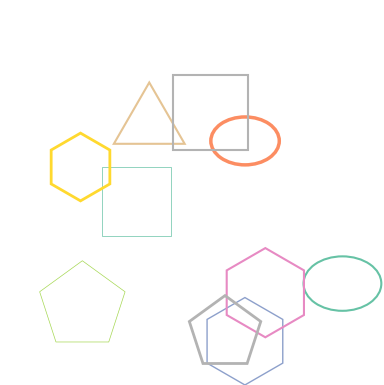[{"shape": "oval", "thickness": 1.5, "radius": 0.51, "center": [0.889, 0.263]}, {"shape": "square", "thickness": 0.5, "radius": 0.45, "center": [0.355, 0.476]}, {"shape": "oval", "thickness": 2.5, "radius": 0.44, "center": [0.637, 0.634]}, {"shape": "hexagon", "thickness": 1, "radius": 0.57, "center": [0.636, 0.114]}, {"shape": "hexagon", "thickness": 1.5, "radius": 0.58, "center": [0.689, 0.24]}, {"shape": "pentagon", "thickness": 0.5, "radius": 0.58, "center": [0.214, 0.206]}, {"shape": "hexagon", "thickness": 2, "radius": 0.44, "center": [0.209, 0.566]}, {"shape": "triangle", "thickness": 1.5, "radius": 0.53, "center": [0.388, 0.68]}, {"shape": "pentagon", "thickness": 2, "radius": 0.49, "center": [0.585, 0.135]}, {"shape": "square", "thickness": 1.5, "radius": 0.49, "center": [0.548, 0.707]}]